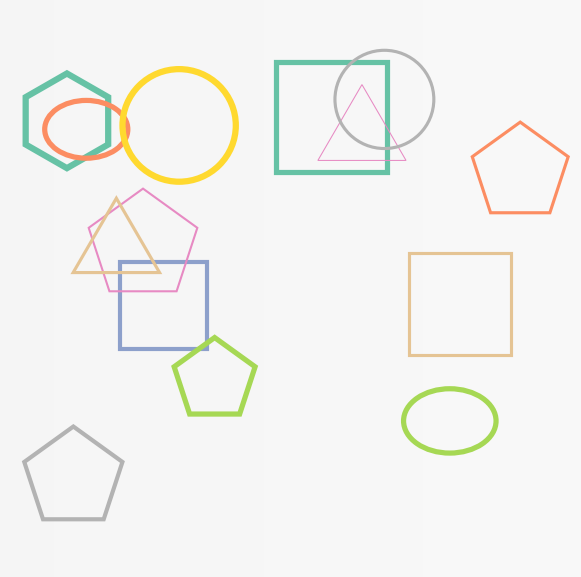[{"shape": "hexagon", "thickness": 3, "radius": 0.41, "center": [0.115, 0.79]}, {"shape": "square", "thickness": 2.5, "radius": 0.48, "center": [0.57, 0.797]}, {"shape": "oval", "thickness": 2.5, "radius": 0.36, "center": [0.148, 0.775]}, {"shape": "pentagon", "thickness": 1.5, "radius": 0.43, "center": [0.895, 0.701]}, {"shape": "square", "thickness": 2, "radius": 0.38, "center": [0.281, 0.47]}, {"shape": "pentagon", "thickness": 1, "radius": 0.49, "center": [0.246, 0.574]}, {"shape": "triangle", "thickness": 0.5, "radius": 0.44, "center": [0.623, 0.765]}, {"shape": "oval", "thickness": 2.5, "radius": 0.4, "center": [0.774, 0.27]}, {"shape": "pentagon", "thickness": 2.5, "radius": 0.37, "center": [0.369, 0.341]}, {"shape": "circle", "thickness": 3, "radius": 0.49, "center": [0.308, 0.782]}, {"shape": "square", "thickness": 1.5, "radius": 0.44, "center": [0.792, 0.473]}, {"shape": "triangle", "thickness": 1.5, "radius": 0.43, "center": [0.2, 0.57]}, {"shape": "circle", "thickness": 1.5, "radius": 0.43, "center": [0.661, 0.827]}, {"shape": "pentagon", "thickness": 2, "radius": 0.44, "center": [0.126, 0.172]}]